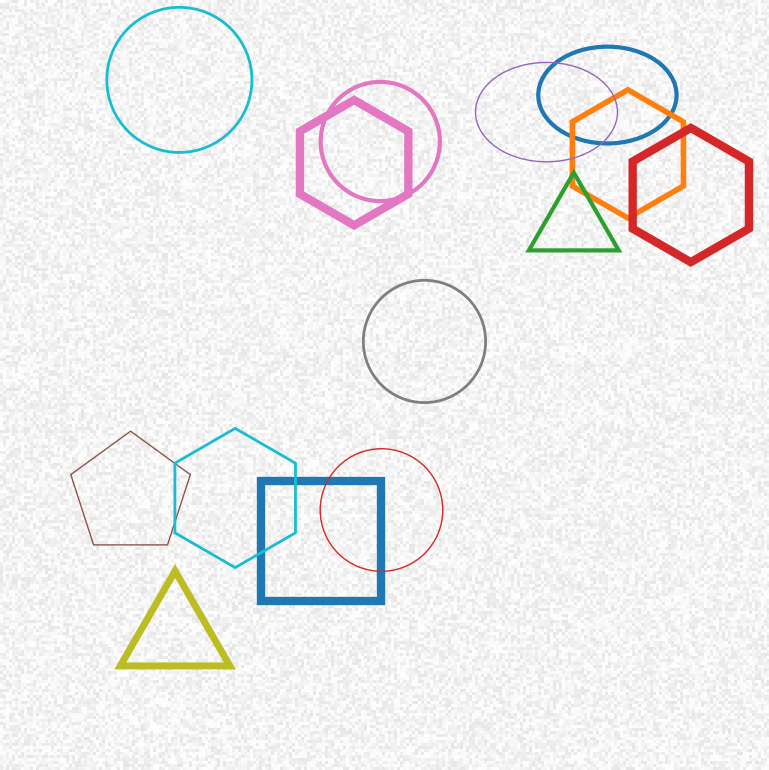[{"shape": "oval", "thickness": 1.5, "radius": 0.45, "center": [0.789, 0.877]}, {"shape": "square", "thickness": 3, "radius": 0.39, "center": [0.417, 0.298]}, {"shape": "hexagon", "thickness": 2, "radius": 0.42, "center": [0.815, 0.8]}, {"shape": "triangle", "thickness": 1.5, "radius": 0.34, "center": [0.745, 0.708]}, {"shape": "hexagon", "thickness": 3, "radius": 0.44, "center": [0.897, 0.747]}, {"shape": "circle", "thickness": 0.5, "radius": 0.4, "center": [0.495, 0.338]}, {"shape": "oval", "thickness": 0.5, "radius": 0.46, "center": [0.71, 0.854]}, {"shape": "pentagon", "thickness": 0.5, "radius": 0.41, "center": [0.17, 0.358]}, {"shape": "circle", "thickness": 1.5, "radius": 0.39, "center": [0.494, 0.816]}, {"shape": "hexagon", "thickness": 3, "radius": 0.41, "center": [0.46, 0.789]}, {"shape": "circle", "thickness": 1, "radius": 0.4, "center": [0.551, 0.557]}, {"shape": "triangle", "thickness": 2.5, "radius": 0.41, "center": [0.227, 0.176]}, {"shape": "hexagon", "thickness": 1, "radius": 0.45, "center": [0.305, 0.353]}, {"shape": "circle", "thickness": 1, "radius": 0.47, "center": [0.233, 0.896]}]